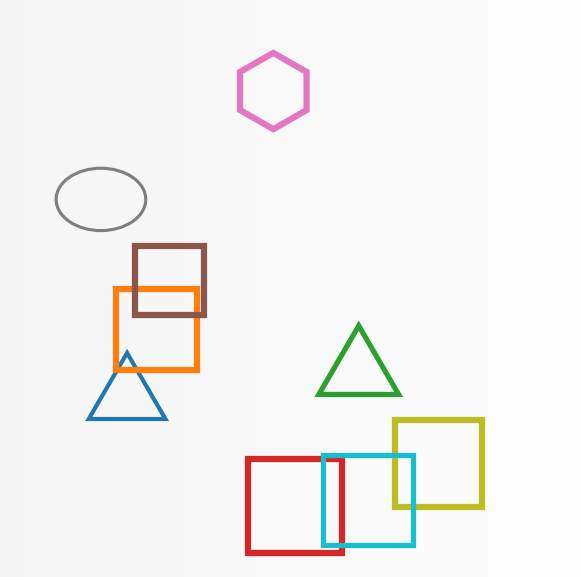[{"shape": "triangle", "thickness": 2, "radius": 0.38, "center": [0.219, 0.312]}, {"shape": "square", "thickness": 3, "radius": 0.35, "center": [0.27, 0.429]}, {"shape": "triangle", "thickness": 2.5, "radius": 0.4, "center": [0.617, 0.356]}, {"shape": "square", "thickness": 3, "radius": 0.41, "center": [0.507, 0.124]}, {"shape": "square", "thickness": 3, "radius": 0.3, "center": [0.291, 0.514]}, {"shape": "hexagon", "thickness": 3, "radius": 0.33, "center": [0.47, 0.842]}, {"shape": "oval", "thickness": 1.5, "radius": 0.39, "center": [0.174, 0.654]}, {"shape": "square", "thickness": 3, "radius": 0.38, "center": [0.755, 0.197]}, {"shape": "square", "thickness": 2.5, "radius": 0.39, "center": [0.633, 0.133]}]